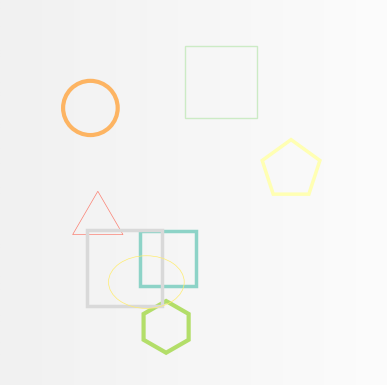[{"shape": "square", "thickness": 2.5, "radius": 0.36, "center": [0.433, 0.329]}, {"shape": "pentagon", "thickness": 2.5, "radius": 0.39, "center": [0.751, 0.559]}, {"shape": "triangle", "thickness": 0.5, "radius": 0.38, "center": [0.252, 0.428]}, {"shape": "circle", "thickness": 3, "radius": 0.35, "center": [0.233, 0.72]}, {"shape": "hexagon", "thickness": 3, "radius": 0.34, "center": [0.429, 0.151]}, {"shape": "square", "thickness": 2.5, "radius": 0.49, "center": [0.321, 0.304]}, {"shape": "square", "thickness": 1, "radius": 0.47, "center": [0.571, 0.787]}, {"shape": "oval", "thickness": 0.5, "radius": 0.49, "center": [0.378, 0.267]}]